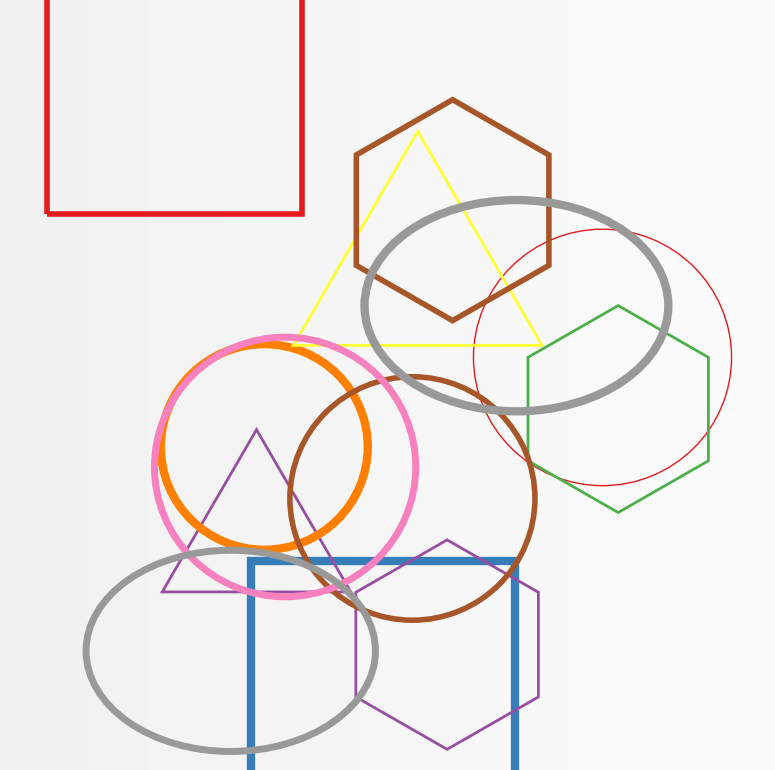[{"shape": "circle", "thickness": 0.5, "radius": 0.83, "center": [0.777, 0.536]}, {"shape": "square", "thickness": 2, "radius": 0.82, "center": [0.225, 0.887]}, {"shape": "square", "thickness": 3, "radius": 0.85, "center": [0.494, 0.101]}, {"shape": "hexagon", "thickness": 1, "radius": 0.67, "center": [0.798, 0.469]}, {"shape": "hexagon", "thickness": 1, "radius": 0.68, "center": [0.577, 0.163]}, {"shape": "triangle", "thickness": 1, "radius": 0.7, "center": [0.331, 0.301]}, {"shape": "circle", "thickness": 3, "radius": 0.67, "center": [0.341, 0.42]}, {"shape": "triangle", "thickness": 1, "radius": 0.93, "center": [0.539, 0.644]}, {"shape": "circle", "thickness": 2, "radius": 0.79, "center": [0.532, 0.353]}, {"shape": "hexagon", "thickness": 2, "radius": 0.72, "center": [0.584, 0.727]}, {"shape": "circle", "thickness": 2.5, "radius": 0.84, "center": [0.368, 0.394]}, {"shape": "oval", "thickness": 3, "radius": 0.98, "center": [0.666, 0.603]}, {"shape": "oval", "thickness": 2.5, "radius": 0.93, "center": [0.298, 0.155]}]